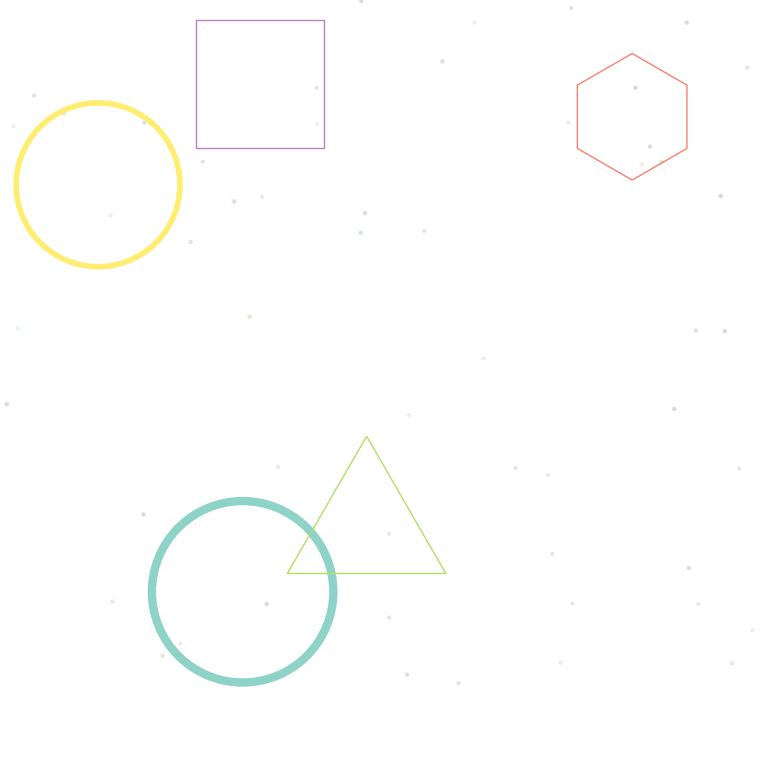[{"shape": "circle", "thickness": 3, "radius": 0.59, "center": [0.315, 0.231]}, {"shape": "hexagon", "thickness": 0.5, "radius": 0.41, "center": [0.821, 0.848]}, {"shape": "triangle", "thickness": 0.5, "radius": 0.59, "center": [0.476, 0.315]}, {"shape": "square", "thickness": 0.5, "radius": 0.41, "center": [0.338, 0.891]}, {"shape": "circle", "thickness": 2, "radius": 0.53, "center": [0.127, 0.76]}]